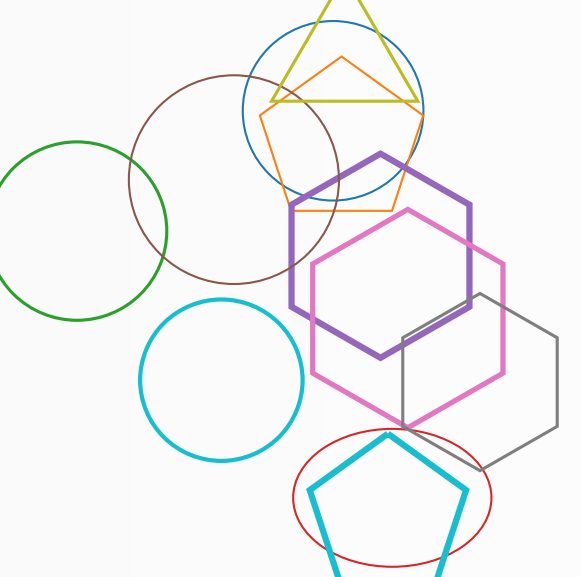[{"shape": "circle", "thickness": 1, "radius": 0.78, "center": [0.573, 0.807]}, {"shape": "pentagon", "thickness": 1, "radius": 0.74, "center": [0.588, 0.754]}, {"shape": "circle", "thickness": 1.5, "radius": 0.77, "center": [0.132, 0.599]}, {"shape": "oval", "thickness": 1, "radius": 0.85, "center": [0.675, 0.137]}, {"shape": "hexagon", "thickness": 3, "radius": 0.88, "center": [0.655, 0.556]}, {"shape": "circle", "thickness": 1, "radius": 0.9, "center": [0.402, 0.688]}, {"shape": "hexagon", "thickness": 2.5, "radius": 0.95, "center": [0.702, 0.447]}, {"shape": "hexagon", "thickness": 1.5, "radius": 0.77, "center": [0.826, 0.338]}, {"shape": "triangle", "thickness": 1.5, "radius": 0.73, "center": [0.593, 0.897]}, {"shape": "circle", "thickness": 2, "radius": 0.7, "center": [0.381, 0.341]}, {"shape": "pentagon", "thickness": 3, "radius": 0.71, "center": [0.667, 0.107]}]